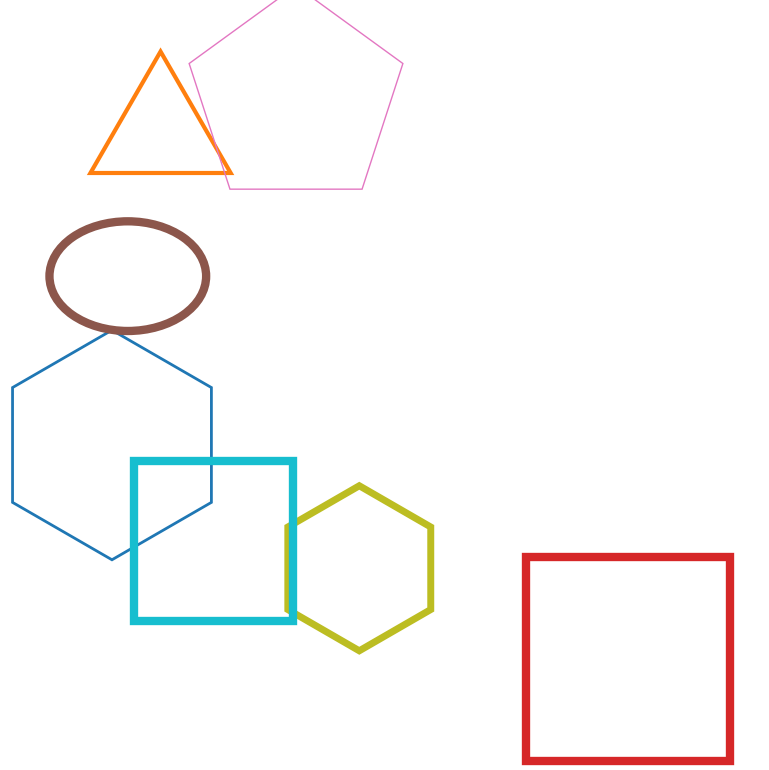[{"shape": "hexagon", "thickness": 1, "radius": 0.75, "center": [0.145, 0.422]}, {"shape": "triangle", "thickness": 1.5, "radius": 0.53, "center": [0.209, 0.828]}, {"shape": "square", "thickness": 3, "radius": 0.66, "center": [0.815, 0.145]}, {"shape": "oval", "thickness": 3, "radius": 0.51, "center": [0.166, 0.641]}, {"shape": "pentagon", "thickness": 0.5, "radius": 0.73, "center": [0.384, 0.872]}, {"shape": "hexagon", "thickness": 2.5, "radius": 0.54, "center": [0.467, 0.262]}, {"shape": "square", "thickness": 3, "radius": 0.52, "center": [0.277, 0.298]}]